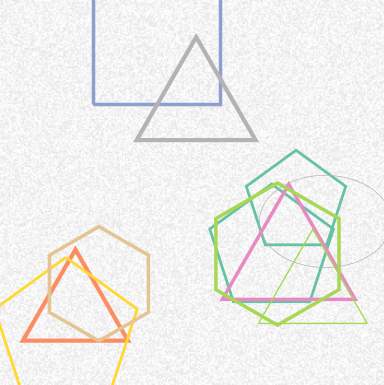[{"shape": "pentagon", "thickness": 2, "radius": 0.84, "center": [0.706, 0.353]}, {"shape": "pentagon", "thickness": 2, "radius": 0.68, "center": [0.769, 0.474]}, {"shape": "triangle", "thickness": 3, "radius": 0.79, "center": [0.196, 0.194]}, {"shape": "square", "thickness": 2.5, "radius": 0.82, "center": [0.407, 0.894]}, {"shape": "triangle", "thickness": 2.5, "radius": 1.0, "center": [0.75, 0.322]}, {"shape": "hexagon", "thickness": 2.5, "radius": 0.92, "center": [0.721, 0.34]}, {"shape": "triangle", "thickness": 1, "radius": 0.81, "center": [0.813, 0.241]}, {"shape": "pentagon", "thickness": 2, "radius": 0.97, "center": [0.171, 0.137]}, {"shape": "hexagon", "thickness": 2.5, "radius": 0.74, "center": [0.257, 0.263]}, {"shape": "triangle", "thickness": 3, "radius": 0.89, "center": [0.509, 0.725]}, {"shape": "oval", "thickness": 0.5, "radius": 0.86, "center": [0.845, 0.425]}]